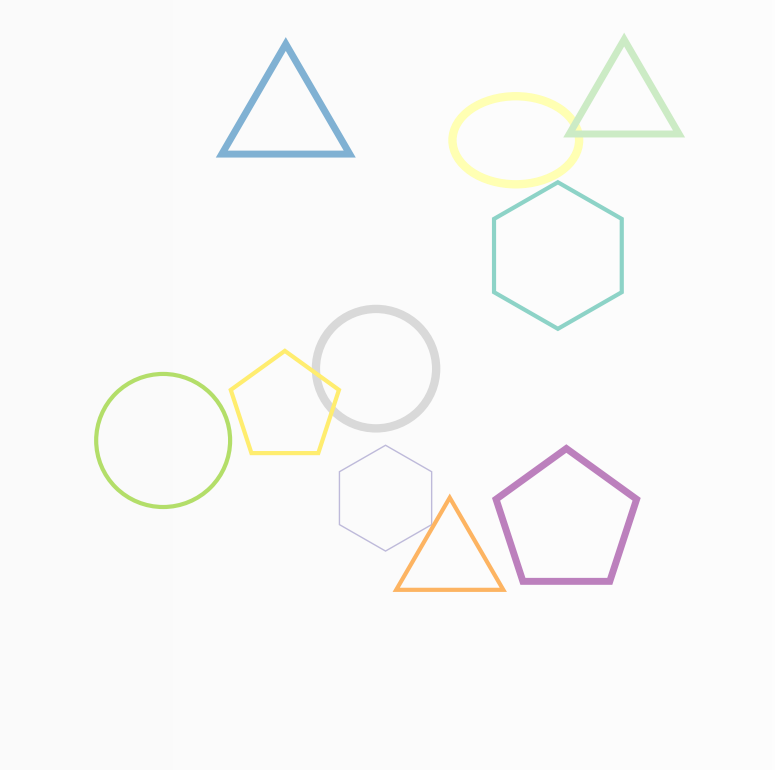[{"shape": "hexagon", "thickness": 1.5, "radius": 0.48, "center": [0.72, 0.668]}, {"shape": "oval", "thickness": 3, "radius": 0.41, "center": [0.666, 0.818]}, {"shape": "hexagon", "thickness": 0.5, "radius": 0.34, "center": [0.497, 0.353]}, {"shape": "triangle", "thickness": 2.5, "radius": 0.48, "center": [0.369, 0.848]}, {"shape": "triangle", "thickness": 1.5, "radius": 0.4, "center": [0.58, 0.274]}, {"shape": "circle", "thickness": 1.5, "radius": 0.43, "center": [0.211, 0.428]}, {"shape": "circle", "thickness": 3, "radius": 0.39, "center": [0.485, 0.521]}, {"shape": "pentagon", "thickness": 2.5, "radius": 0.48, "center": [0.731, 0.322]}, {"shape": "triangle", "thickness": 2.5, "radius": 0.41, "center": [0.805, 0.867]}, {"shape": "pentagon", "thickness": 1.5, "radius": 0.37, "center": [0.368, 0.471]}]